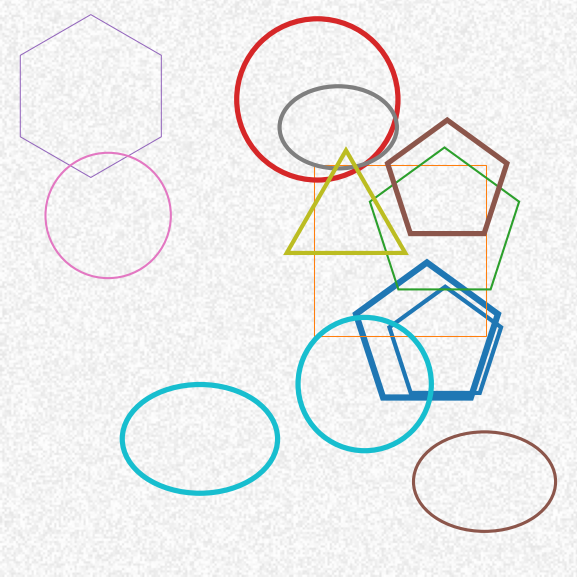[{"shape": "pentagon", "thickness": 2, "radius": 0.51, "center": [0.771, 0.401]}, {"shape": "pentagon", "thickness": 3, "radius": 0.65, "center": [0.739, 0.415]}, {"shape": "square", "thickness": 0.5, "radius": 0.74, "center": [0.693, 0.566]}, {"shape": "pentagon", "thickness": 1, "radius": 0.68, "center": [0.77, 0.608]}, {"shape": "circle", "thickness": 2.5, "radius": 0.7, "center": [0.55, 0.827]}, {"shape": "hexagon", "thickness": 0.5, "radius": 0.7, "center": [0.157, 0.833]}, {"shape": "oval", "thickness": 1.5, "radius": 0.62, "center": [0.839, 0.165]}, {"shape": "pentagon", "thickness": 2.5, "radius": 0.54, "center": [0.774, 0.683]}, {"shape": "circle", "thickness": 1, "radius": 0.54, "center": [0.187, 0.626]}, {"shape": "oval", "thickness": 2, "radius": 0.51, "center": [0.586, 0.779]}, {"shape": "triangle", "thickness": 2, "radius": 0.59, "center": [0.599, 0.62]}, {"shape": "oval", "thickness": 2.5, "radius": 0.67, "center": [0.346, 0.239]}, {"shape": "circle", "thickness": 2.5, "radius": 0.58, "center": [0.632, 0.334]}]